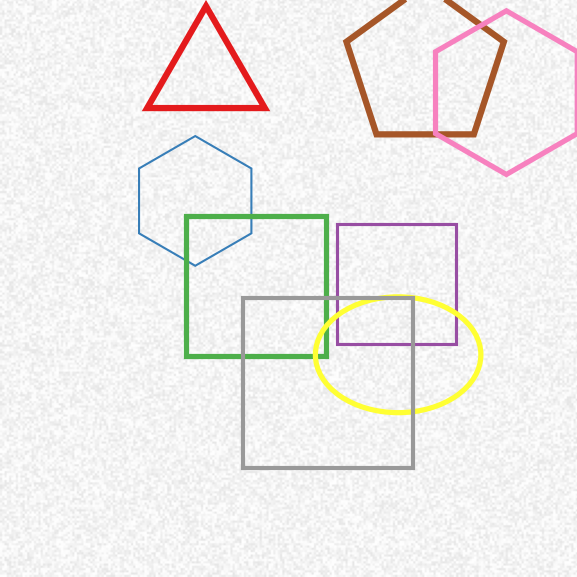[{"shape": "triangle", "thickness": 3, "radius": 0.59, "center": [0.357, 0.871]}, {"shape": "hexagon", "thickness": 1, "radius": 0.56, "center": [0.338, 0.651]}, {"shape": "square", "thickness": 2.5, "radius": 0.61, "center": [0.444, 0.504]}, {"shape": "square", "thickness": 1.5, "radius": 0.52, "center": [0.687, 0.508]}, {"shape": "oval", "thickness": 2.5, "radius": 0.72, "center": [0.689, 0.385]}, {"shape": "pentagon", "thickness": 3, "radius": 0.72, "center": [0.736, 0.882]}, {"shape": "hexagon", "thickness": 2.5, "radius": 0.71, "center": [0.877, 0.839]}, {"shape": "square", "thickness": 2, "radius": 0.74, "center": [0.567, 0.337]}]